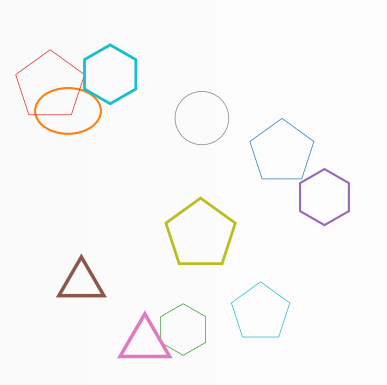[{"shape": "pentagon", "thickness": 0.5, "radius": 0.43, "center": [0.728, 0.606]}, {"shape": "oval", "thickness": 1.5, "radius": 0.42, "center": [0.176, 0.712]}, {"shape": "hexagon", "thickness": 0.5, "radius": 0.33, "center": [0.473, 0.144]}, {"shape": "pentagon", "thickness": 0.5, "radius": 0.47, "center": [0.129, 0.777]}, {"shape": "hexagon", "thickness": 1.5, "radius": 0.36, "center": [0.837, 0.488]}, {"shape": "triangle", "thickness": 2.5, "radius": 0.34, "center": [0.21, 0.266]}, {"shape": "triangle", "thickness": 2.5, "radius": 0.37, "center": [0.374, 0.111]}, {"shape": "circle", "thickness": 0.5, "radius": 0.35, "center": [0.521, 0.693]}, {"shape": "pentagon", "thickness": 2, "radius": 0.47, "center": [0.518, 0.391]}, {"shape": "pentagon", "thickness": 0.5, "radius": 0.4, "center": [0.673, 0.189]}, {"shape": "hexagon", "thickness": 2, "radius": 0.38, "center": [0.284, 0.807]}]